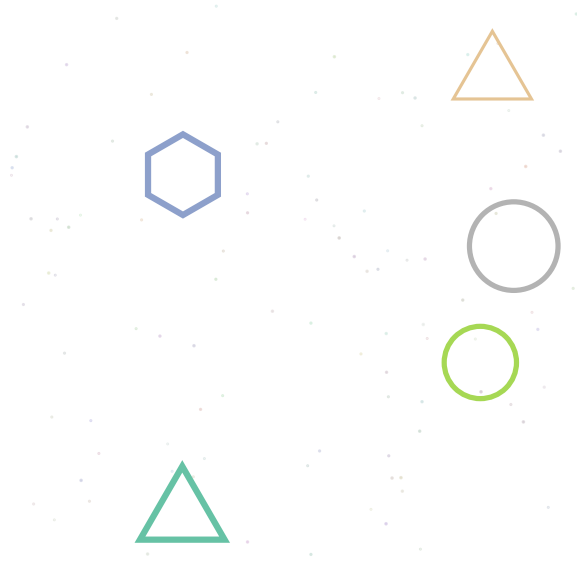[{"shape": "triangle", "thickness": 3, "radius": 0.42, "center": [0.316, 0.107]}, {"shape": "hexagon", "thickness": 3, "radius": 0.35, "center": [0.317, 0.697]}, {"shape": "circle", "thickness": 2.5, "radius": 0.31, "center": [0.832, 0.371]}, {"shape": "triangle", "thickness": 1.5, "radius": 0.39, "center": [0.853, 0.867]}, {"shape": "circle", "thickness": 2.5, "radius": 0.38, "center": [0.89, 0.573]}]